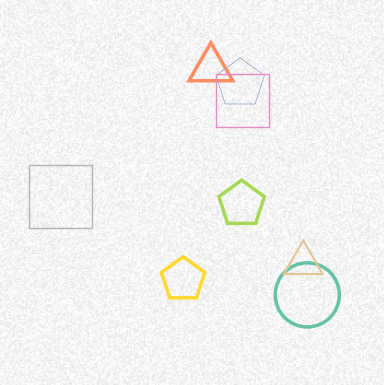[{"shape": "circle", "thickness": 2.5, "radius": 0.42, "center": [0.798, 0.234]}, {"shape": "triangle", "thickness": 2.5, "radius": 0.33, "center": [0.548, 0.823]}, {"shape": "pentagon", "thickness": 0.5, "radius": 0.33, "center": [0.624, 0.783]}, {"shape": "square", "thickness": 1, "radius": 0.34, "center": [0.63, 0.739]}, {"shape": "pentagon", "thickness": 2.5, "radius": 0.31, "center": [0.628, 0.47]}, {"shape": "pentagon", "thickness": 2.5, "radius": 0.3, "center": [0.476, 0.274]}, {"shape": "triangle", "thickness": 1.5, "radius": 0.29, "center": [0.788, 0.317]}, {"shape": "square", "thickness": 1, "radius": 0.41, "center": [0.157, 0.491]}]